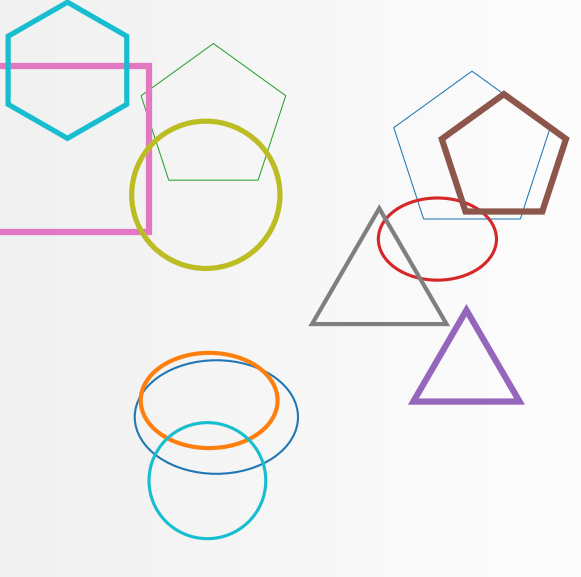[{"shape": "oval", "thickness": 1, "radius": 0.7, "center": [0.372, 0.277]}, {"shape": "pentagon", "thickness": 0.5, "radius": 0.71, "center": [0.812, 0.734]}, {"shape": "oval", "thickness": 2, "radius": 0.59, "center": [0.36, 0.306]}, {"shape": "pentagon", "thickness": 0.5, "radius": 0.65, "center": [0.367, 0.793]}, {"shape": "oval", "thickness": 1.5, "radius": 0.51, "center": [0.753, 0.585]}, {"shape": "triangle", "thickness": 3, "radius": 0.53, "center": [0.802, 0.357]}, {"shape": "pentagon", "thickness": 3, "radius": 0.56, "center": [0.867, 0.724]}, {"shape": "square", "thickness": 3, "radius": 0.72, "center": [0.112, 0.742]}, {"shape": "triangle", "thickness": 2, "radius": 0.67, "center": [0.653, 0.505]}, {"shape": "circle", "thickness": 2.5, "radius": 0.64, "center": [0.354, 0.662]}, {"shape": "circle", "thickness": 1.5, "radius": 0.5, "center": [0.357, 0.167]}, {"shape": "hexagon", "thickness": 2.5, "radius": 0.59, "center": [0.116, 0.877]}]